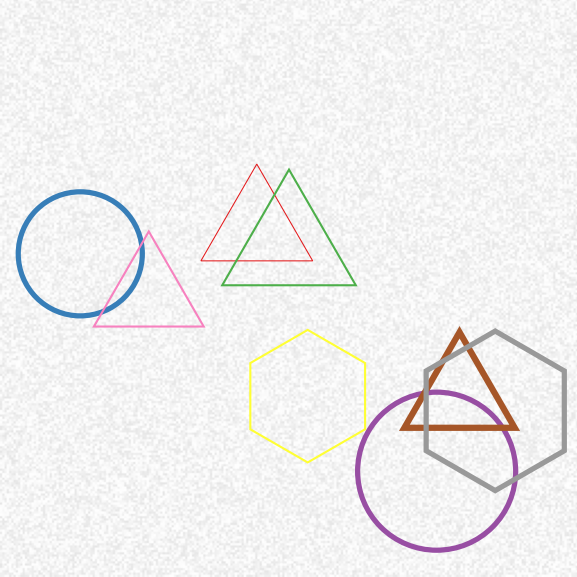[{"shape": "triangle", "thickness": 0.5, "radius": 0.56, "center": [0.445, 0.603]}, {"shape": "circle", "thickness": 2.5, "radius": 0.54, "center": [0.139, 0.56]}, {"shape": "triangle", "thickness": 1, "radius": 0.67, "center": [0.5, 0.572]}, {"shape": "circle", "thickness": 2.5, "radius": 0.68, "center": [0.756, 0.183]}, {"shape": "hexagon", "thickness": 1, "radius": 0.57, "center": [0.533, 0.313]}, {"shape": "triangle", "thickness": 3, "radius": 0.55, "center": [0.796, 0.314]}, {"shape": "triangle", "thickness": 1, "radius": 0.55, "center": [0.258, 0.489]}, {"shape": "hexagon", "thickness": 2.5, "radius": 0.69, "center": [0.858, 0.288]}]